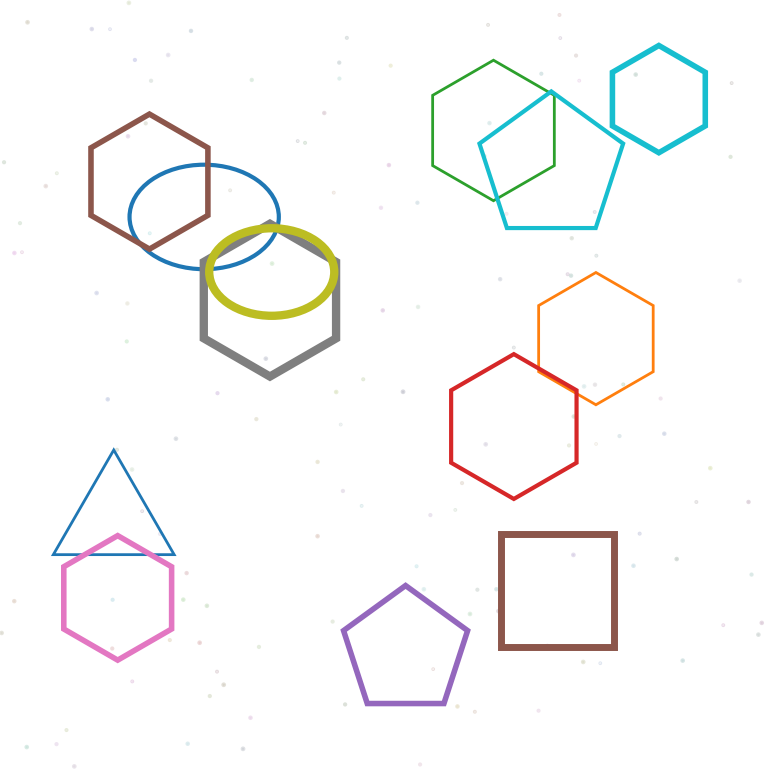[{"shape": "triangle", "thickness": 1, "radius": 0.45, "center": [0.148, 0.325]}, {"shape": "oval", "thickness": 1.5, "radius": 0.48, "center": [0.265, 0.718]}, {"shape": "hexagon", "thickness": 1, "radius": 0.43, "center": [0.774, 0.56]}, {"shape": "hexagon", "thickness": 1, "radius": 0.46, "center": [0.641, 0.831]}, {"shape": "hexagon", "thickness": 1.5, "radius": 0.47, "center": [0.667, 0.446]}, {"shape": "pentagon", "thickness": 2, "radius": 0.42, "center": [0.527, 0.155]}, {"shape": "hexagon", "thickness": 2, "radius": 0.44, "center": [0.194, 0.764]}, {"shape": "square", "thickness": 2.5, "radius": 0.37, "center": [0.724, 0.233]}, {"shape": "hexagon", "thickness": 2, "radius": 0.4, "center": [0.153, 0.224]}, {"shape": "hexagon", "thickness": 3, "radius": 0.5, "center": [0.351, 0.61]}, {"shape": "oval", "thickness": 3, "radius": 0.41, "center": [0.353, 0.647]}, {"shape": "hexagon", "thickness": 2, "radius": 0.35, "center": [0.856, 0.871]}, {"shape": "pentagon", "thickness": 1.5, "radius": 0.49, "center": [0.716, 0.783]}]